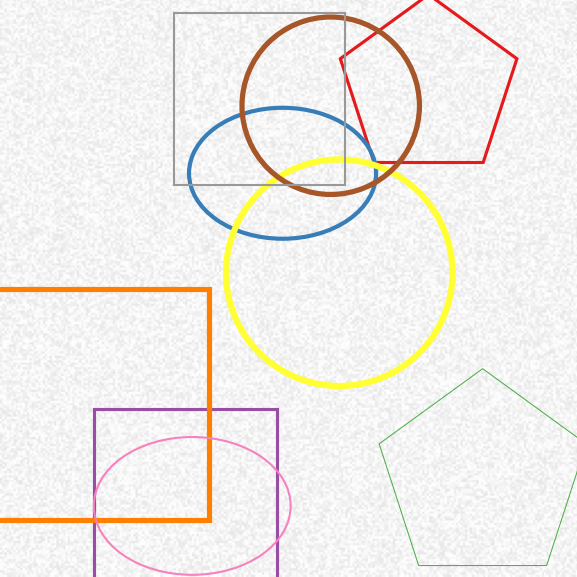[{"shape": "pentagon", "thickness": 1.5, "radius": 0.8, "center": [0.742, 0.848]}, {"shape": "oval", "thickness": 2, "radius": 0.81, "center": [0.489, 0.699]}, {"shape": "pentagon", "thickness": 0.5, "radius": 0.94, "center": [0.836, 0.172]}, {"shape": "square", "thickness": 1.5, "radius": 0.79, "center": [0.321, 0.132]}, {"shape": "square", "thickness": 2.5, "radius": 1.0, "center": [0.163, 0.299]}, {"shape": "circle", "thickness": 3, "radius": 0.98, "center": [0.588, 0.527]}, {"shape": "circle", "thickness": 2.5, "radius": 0.77, "center": [0.573, 0.816]}, {"shape": "oval", "thickness": 1, "radius": 0.85, "center": [0.333, 0.123]}, {"shape": "square", "thickness": 1, "radius": 0.74, "center": [0.45, 0.828]}]